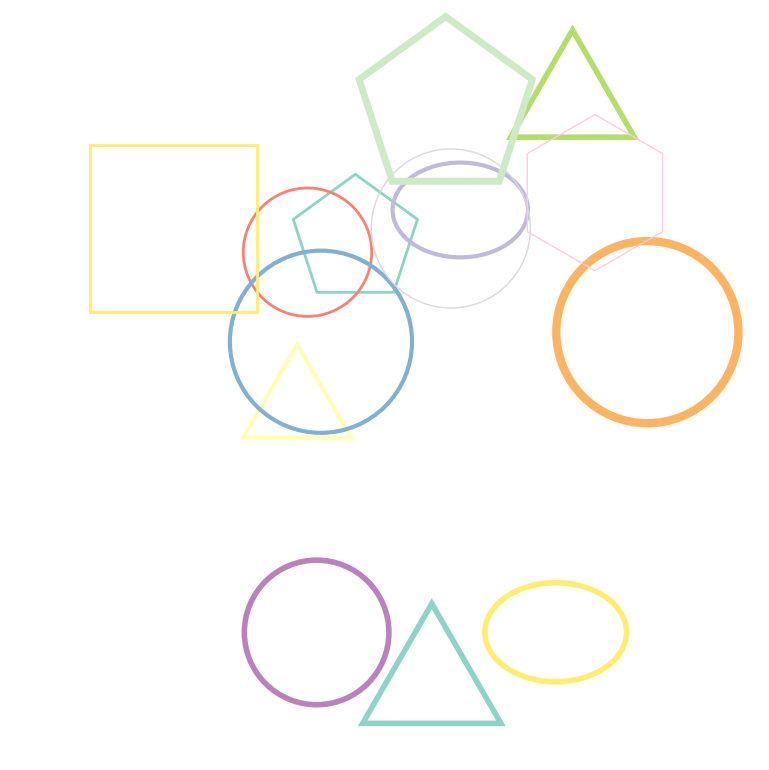[{"shape": "triangle", "thickness": 2, "radius": 0.52, "center": [0.561, 0.112]}, {"shape": "pentagon", "thickness": 1, "radius": 0.42, "center": [0.462, 0.689]}, {"shape": "triangle", "thickness": 1.5, "radius": 0.4, "center": [0.386, 0.472]}, {"shape": "oval", "thickness": 1.5, "radius": 0.44, "center": [0.598, 0.727]}, {"shape": "circle", "thickness": 1, "radius": 0.42, "center": [0.399, 0.672]}, {"shape": "circle", "thickness": 1.5, "radius": 0.59, "center": [0.417, 0.556]}, {"shape": "circle", "thickness": 3, "radius": 0.59, "center": [0.841, 0.569]}, {"shape": "triangle", "thickness": 2, "radius": 0.46, "center": [0.744, 0.868]}, {"shape": "hexagon", "thickness": 0.5, "radius": 0.51, "center": [0.773, 0.75]}, {"shape": "circle", "thickness": 0.5, "radius": 0.52, "center": [0.586, 0.703]}, {"shape": "circle", "thickness": 2, "radius": 0.47, "center": [0.411, 0.179]}, {"shape": "pentagon", "thickness": 2.5, "radius": 0.59, "center": [0.579, 0.86]}, {"shape": "oval", "thickness": 2, "radius": 0.46, "center": [0.722, 0.179]}, {"shape": "square", "thickness": 1, "radius": 0.54, "center": [0.225, 0.703]}]